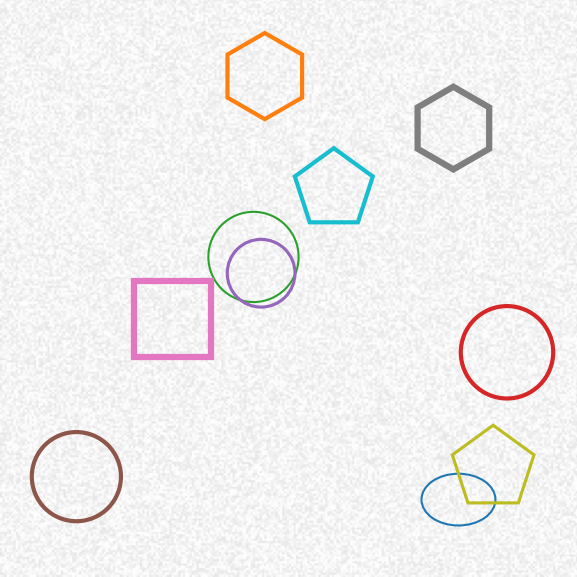[{"shape": "oval", "thickness": 1, "radius": 0.32, "center": [0.794, 0.134]}, {"shape": "hexagon", "thickness": 2, "radius": 0.37, "center": [0.459, 0.867]}, {"shape": "circle", "thickness": 1, "radius": 0.39, "center": [0.439, 0.554]}, {"shape": "circle", "thickness": 2, "radius": 0.4, "center": [0.878, 0.389]}, {"shape": "circle", "thickness": 1.5, "radius": 0.29, "center": [0.452, 0.526]}, {"shape": "circle", "thickness": 2, "radius": 0.39, "center": [0.132, 0.174]}, {"shape": "square", "thickness": 3, "radius": 0.33, "center": [0.299, 0.447]}, {"shape": "hexagon", "thickness": 3, "radius": 0.36, "center": [0.785, 0.777]}, {"shape": "pentagon", "thickness": 1.5, "radius": 0.37, "center": [0.854, 0.188]}, {"shape": "pentagon", "thickness": 2, "radius": 0.35, "center": [0.578, 0.672]}]